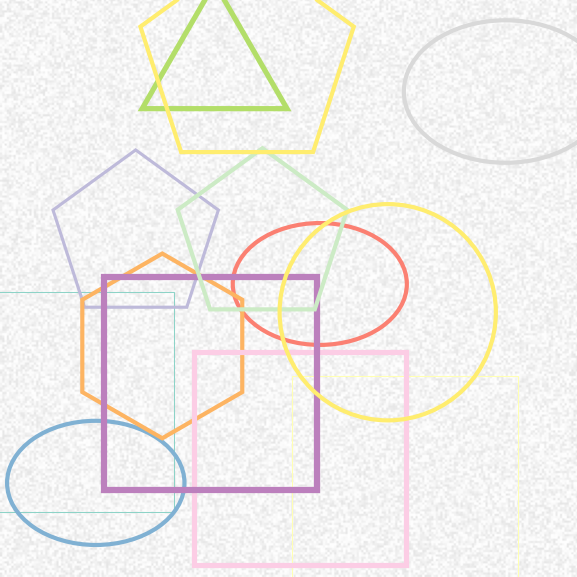[{"shape": "square", "thickness": 0.5, "radius": 0.95, "center": [0.111, 0.303]}, {"shape": "square", "thickness": 0.5, "radius": 0.98, "center": [0.701, 0.153]}, {"shape": "pentagon", "thickness": 1.5, "radius": 0.75, "center": [0.235, 0.589]}, {"shape": "oval", "thickness": 2, "radius": 0.75, "center": [0.554, 0.507]}, {"shape": "oval", "thickness": 2, "radius": 0.77, "center": [0.166, 0.163]}, {"shape": "hexagon", "thickness": 2, "radius": 0.8, "center": [0.281, 0.4]}, {"shape": "triangle", "thickness": 2.5, "radius": 0.72, "center": [0.372, 0.883]}, {"shape": "square", "thickness": 2.5, "radius": 0.92, "center": [0.52, 0.205]}, {"shape": "oval", "thickness": 2, "radius": 0.88, "center": [0.876, 0.841]}, {"shape": "square", "thickness": 3, "radius": 0.92, "center": [0.364, 0.335]}, {"shape": "pentagon", "thickness": 2, "radius": 0.77, "center": [0.454, 0.588]}, {"shape": "pentagon", "thickness": 2, "radius": 0.97, "center": [0.428, 0.893]}, {"shape": "circle", "thickness": 2, "radius": 0.94, "center": [0.671, 0.458]}]